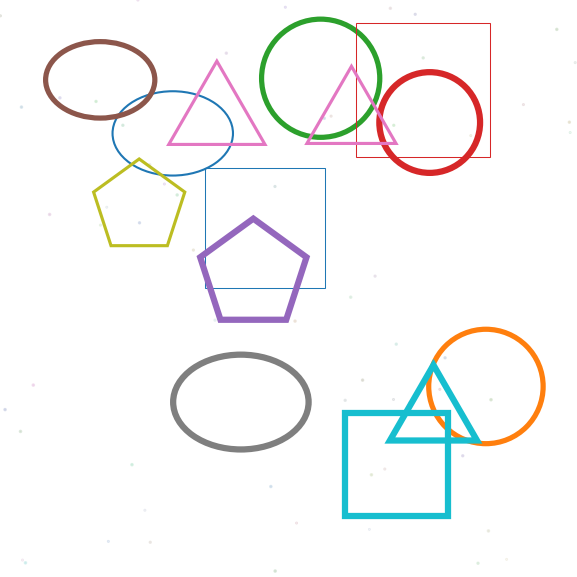[{"shape": "square", "thickness": 0.5, "radius": 0.52, "center": [0.459, 0.605]}, {"shape": "oval", "thickness": 1, "radius": 0.52, "center": [0.299, 0.768]}, {"shape": "circle", "thickness": 2.5, "radius": 0.5, "center": [0.841, 0.33]}, {"shape": "circle", "thickness": 2.5, "radius": 0.51, "center": [0.555, 0.864]}, {"shape": "circle", "thickness": 3, "radius": 0.44, "center": [0.744, 0.787]}, {"shape": "square", "thickness": 0.5, "radius": 0.58, "center": [0.732, 0.843]}, {"shape": "pentagon", "thickness": 3, "radius": 0.48, "center": [0.439, 0.524]}, {"shape": "oval", "thickness": 2.5, "radius": 0.47, "center": [0.174, 0.861]}, {"shape": "triangle", "thickness": 1.5, "radius": 0.45, "center": [0.609, 0.795]}, {"shape": "triangle", "thickness": 1.5, "radius": 0.48, "center": [0.376, 0.797]}, {"shape": "oval", "thickness": 3, "radius": 0.59, "center": [0.417, 0.303]}, {"shape": "pentagon", "thickness": 1.5, "radius": 0.42, "center": [0.241, 0.641]}, {"shape": "triangle", "thickness": 3, "radius": 0.44, "center": [0.751, 0.28]}, {"shape": "square", "thickness": 3, "radius": 0.45, "center": [0.686, 0.195]}]